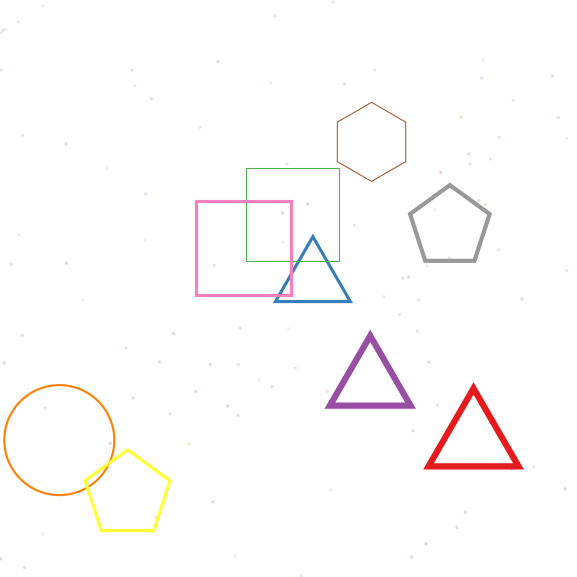[{"shape": "triangle", "thickness": 3, "radius": 0.45, "center": [0.82, 0.237]}, {"shape": "triangle", "thickness": 1.5, "radius": 0.37, "center": [0.542, 0.514]}, {"shape": "square", "thickness": 0.5, "radius": 0.41, "center": [0.506, 0.628]}, {"shape": "triangle", "thickness": 3, "radius": 0.4, "center": [0.641, 0.337]}, {"shape": "circle", "thickness": 1, "radius": 0.48, "center": [0.103, 0.237]}, {"shape": "pentagon", "thickness": 1.5, "radius": 0.39, "center": [0.221, 0.143]}, {"shape": "hexagon", "thickness": 0.5, "radius": 0.34, "center": [0.643, 0.753]}, {"shape": "square", "thickness": 1.5, "radius": 0.41, "center": [0.422, 0.57]}, {"shape": "pentagon", "thickness": 2, "radius": 0.36, "center": [0.779, 0.606]}]